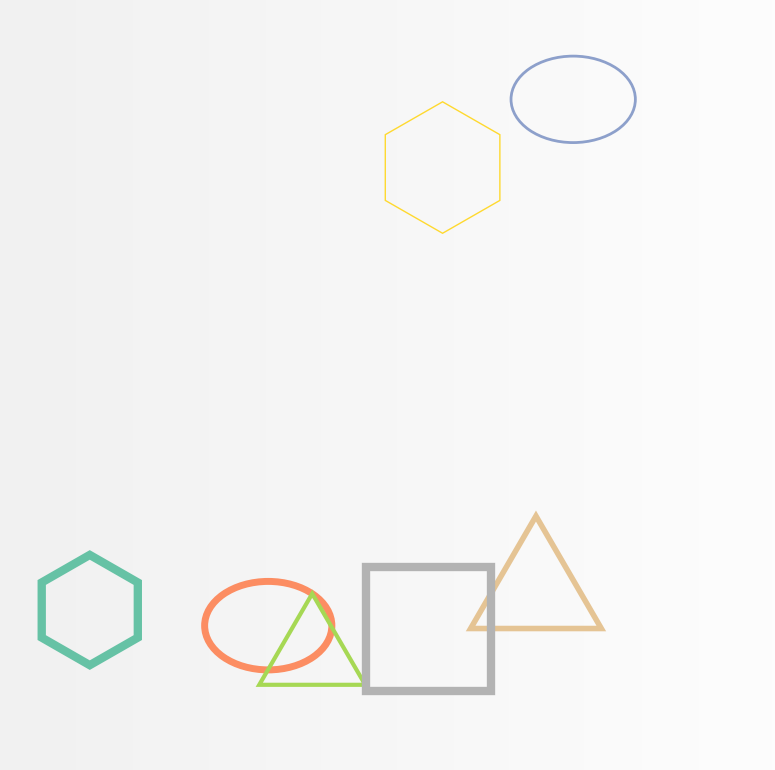[{"shape": "hexagon", "thickness": 3, "radius": 0.36, "center": [0.116, 0.208]}, {"shape": "oval", "thickness": 2.5, "radius": 0.41, "center": [0.346, 0.187]}, {"shape": "oval", "thickness": 1, "radius": 0.4, "center": [0.74, 0.871]}, {"shape": "triangle", "thickness": 1.5, "radius": 0.39, "center": [0.403, 0.15]}, {"shape": "hexagon", "thickness": 0.5, "radius": 0.43, "center": [0.571, 0.782]}, {"shape": "triangle", "thickness": 2, "radius": 0.49, "center": [0.692, 0.232]}, {"shape": "square", "thickness": 3, "radius": 0.4, "center": [0.552, 0.184]}]